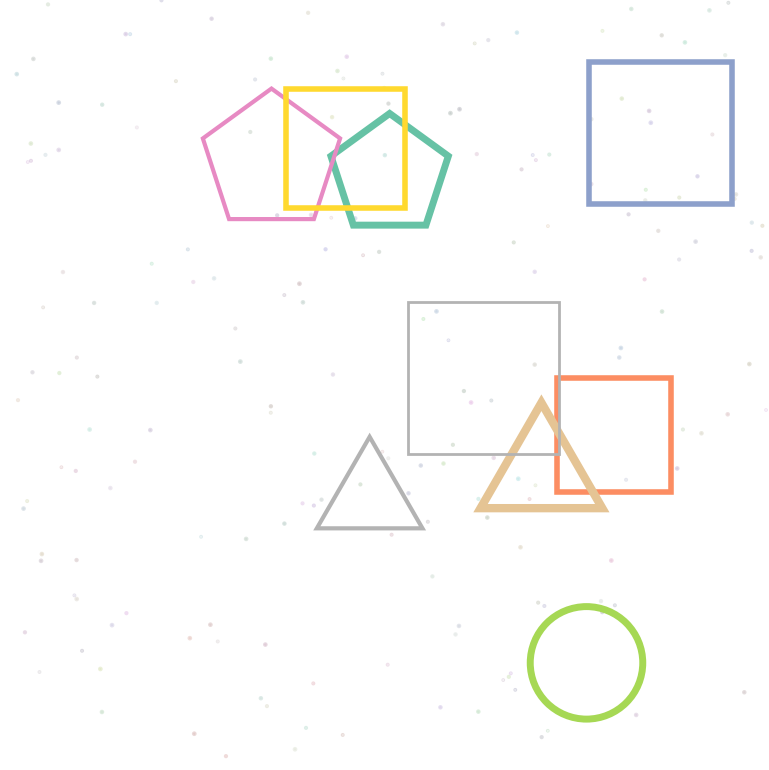[{"shape": "pentagon", "thickness": 2.5, "radius": 0.4, "center": [0.506, 0.772]}, {"shape": "square", "thickness": 2, "radius": 0.37, "center": [0.798, 0.435]}, {"shape": "square", "thickness": 2, "radius": 0.46, "center": [0.858, 0.827]}, {"shape": "pentagon", "thickness": 1.5, "radius": 0.47, "center": [0.353, 0.791]}, {"shape": "circle", "thickness": 2.5, "radius": 0.37, "center": [0.762, 0.139]}, {"shape": "square", "thickness": 2, "radius": 0.39, "center": [0.449, 0.807]}, {"shape": "triangle", "thickness": 3, "radius": 0.46, "center": [0.703, 0.386]}, {"shape": "triangle", "thickness": 1.5, "radius": 0.4, "center": [0.48, 0.353]}, {"shape": "square", "thickness": 1, "radius": 0.49, "center": [0.628, 0.509]}]